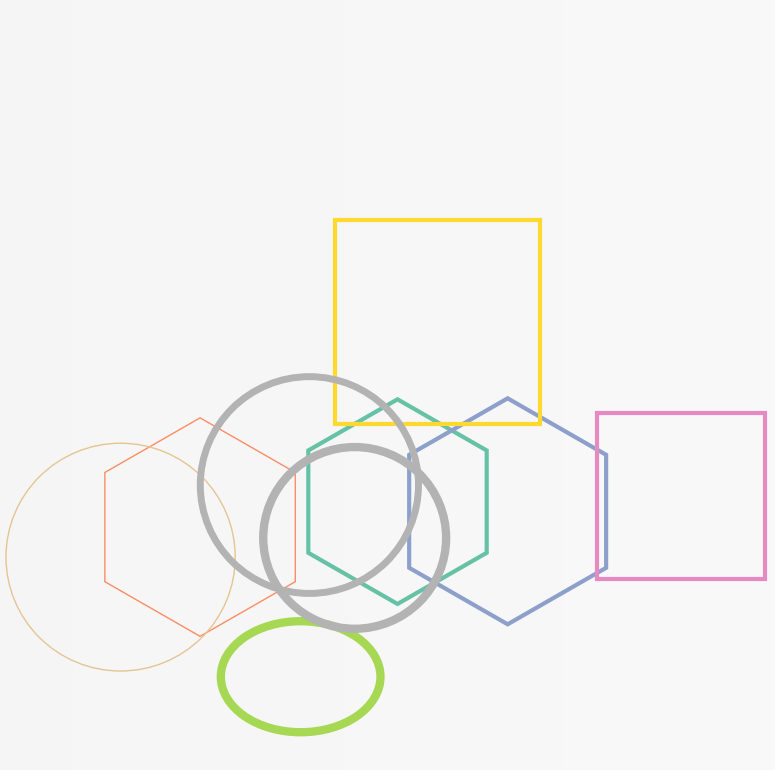[{"shape": "hexagon", "thickness": 1.5, "radius": 0.66, "center": [0.513, 0.349]}, {"shape": "hexagon", "thickness": 0.5, "radius": 0.71, "center": [0.258, 0.315]}, {"shape": "hexagon", "thickness": 1.5, "radius": 0.73, "center": [0.655, 0.336]}, {"shape": "square", "thickness": 1.5, "radius": 0.54, "center": [0.879, 0.356]}, {"shape": "oval", "thickness": 3, "radius": 0.51, "center": [0.388, 0.121]}, {"shape": "square", "thickness": 1.5, "radius": 0.66, "center": [0.564, 0.581]}, {"shape": "circle", "thickness": 0.5, "radius": 0.74, "center": [0.156, 0.276]}, {"shape": "circle", "thickness": 2.5, "radius": 0.7, "center": [0.399, 0.37]}, {"shape": "circle", "thickness": 3, "radius": 0.59, "center": [0.458, 0.301]}]